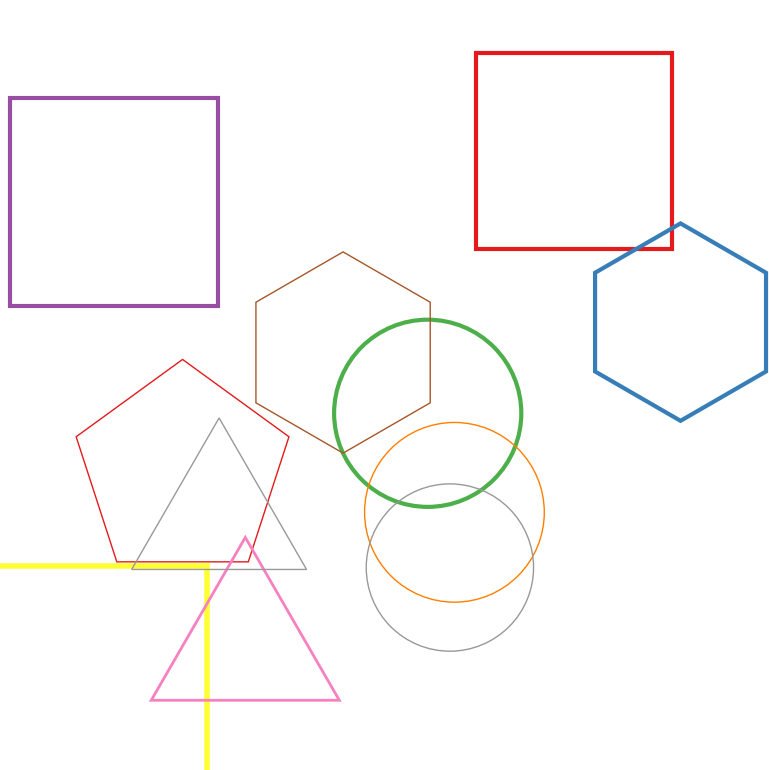[{"shape": "square", "thickness": 1.5, "radius": 0.64, "center": [0.745, 0.804]}, {"shape": "pentagon", "thickness": 0.5, "radius": 0.73, "center": [0.237, 0.388]}, {"shape": "hexagon", "thickness": 1.5, "radius": 0.64, "center": [0.884, 0.582]}, {"shape": "circle", "thickness": 1.5, "radius": 0.61, "center": [0.555, 0.463]}, {"shape": "square", "thickness": 1.5, "radius": 0.67, "center": [0.148, 0.738]}, {"shape": "circle", "thickness": 0.5, "radius": 0.58, "center": [0.59, 0.335]}, {"shape": "square", "thickness": 2, "radius": 0.69, "center": [0.131, 0.127]}, {"shape": "hexagon", "thickness": 0.5, "radius": 0.65, "center": [0.446, 0.542]}, {"shape": "triangle", "thickness": 1, "radius": 0.71, "center": [0.319, 0.161]}, {"shape": "triangle", "thickness": 0.5, "radius": 0.66, "center": [0.285, 0.326]}, {"shape": "circle", "thickness": 0.5, "radius": 0.54, "center": [0.584, 0.263]}]